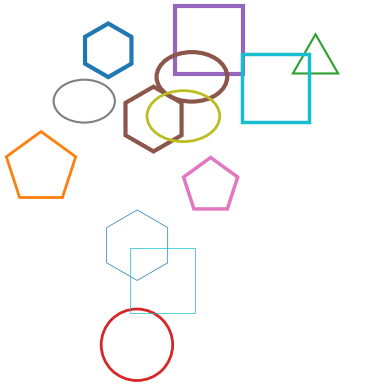[{"shape": "hexagon", "thickness": 3, "radius": 0.35, "center": [0.281, 0.869]}, {"shape": "hexagon", "thickness": 0.5, "radius": 0.46, "center": [0.356, 0.363]}, {"shape": "pentagon", "thickness": 2, "radius": 0.47, "center": [0.107, 0.564]}, {"shape": "triangle", "thickness": 1.5, "radius": 0.34, "center": [0.82, 0.843]}, {"shape": "circle", "thickness": 2, "radius": 0.46, "center": [0.356, 0.104]}, {"shape": "square", "thickness": 3, "radius": 0.44, "center": [0.542, 0.896]}, {"shape": "oval", "thickness": 3, "radius": 0.46, "center": [0.498, 0.8]}, {"shape": "hexagon", "thickness": 3, "radius": 0.42, "center": [0.399, 0.691]}, {"shape": "pentagon", "thickness": 2.5, "radius": 0.37, "center": [0.547, 0.517]}, {"shape": "oval", "thickness": 1.5, "radius": 0.4, "center": [0.219, 0.737]}, {"shape": "oval", "thickness": 2, "radius": 0.47, "center": [0.476, 0.698]}, {"shape": "square", "thickness": 0.5, "radius": 0.42, "center": [0.423, 0.271]}, {"shape": "square", "thickness": 2.5, "radius": 0.44, "center": [0.716, 0.772]}]